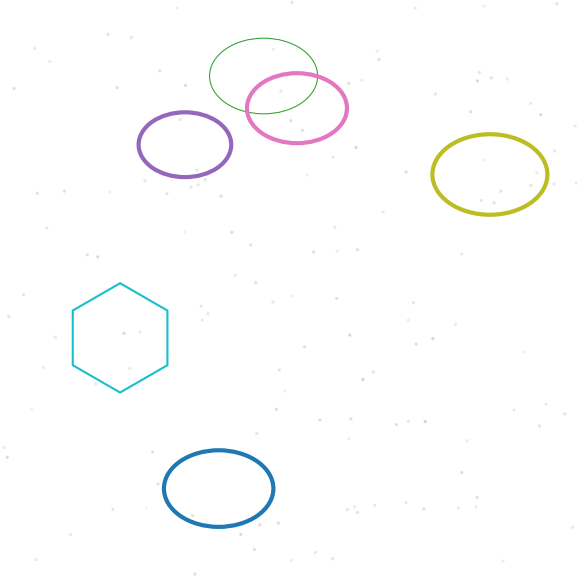[{"shape": "oval", "thickness": 2, "radius": 0.47, "center": [0.379, 0.153]}, {"shape": "oval", "thickness": 0.5, "radius": 0.47, "center": [0.456, 0.868]}, {"shape": "oval", "thickness": 2, "radius": 0.4, "center": [0.32, 0.749]}, {"shape": "oval", "thickness": 2, "radius": 0.43, "center": [0.514, 0.812]}, {"shape": "oval", "thickness": 2, "radius": 0.5, "center": [0.848, 0.697]}, {"shape": "hexagon", "thickness": 1, "radius": 0.47, "center": [0.208, 0.414]}]